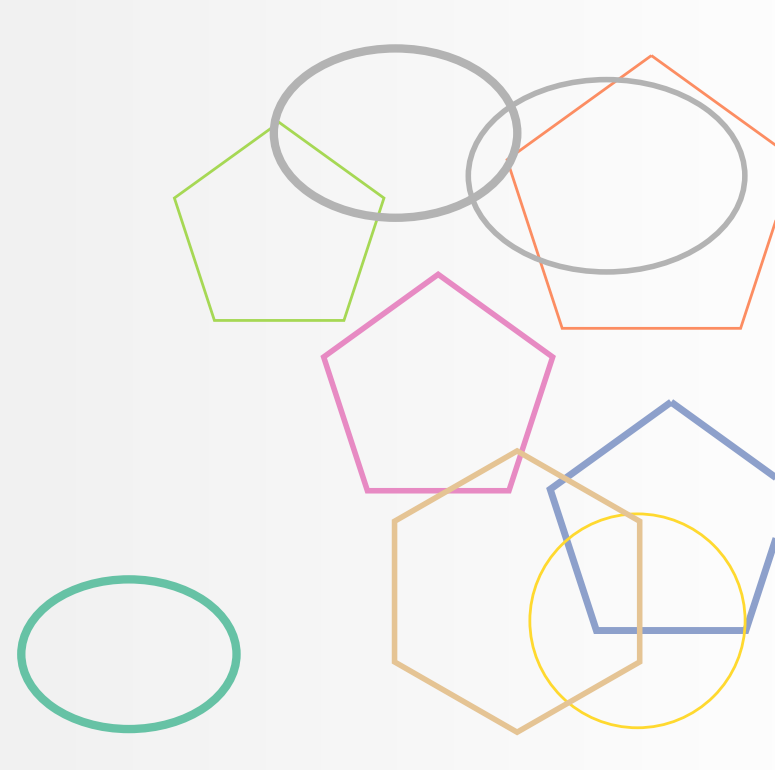[{"shape": "oval", "thickness": 3, "radius": 0.69, "center": [0.166, 0.15]}, {"shape": "pentagon", "thickness": 1, "radius": 0.98, "center": [0.841, 0.732]}, {"shape": "pentagon", "thickness": 2.5, "radius": 0.82, "center": [0.866, 0.314]}, {"shape": "pentagon", "thickness": 2, "radius": 0.78, "center": [0.565, 0.488]}, {"shape": "pentagon", "thickness": 1, "radius": 0.71, "center": [0.36, 0.699]}, {"shape": "circle", "thickness": 1, "radius": 0.69, "center": [0.823, 0.194]}, {"shape": "hexagon", "thickness": 2, "radius": 0.91, "center": [0.667, 0.232]}, {"shape": "oval", "thickness": 3, "radius": 0.79, "center": [0.51, 0.827]}, {"shape": "oval", "thickness": 2, "radius": 0.89, "center": [0.783, 0.772]}]